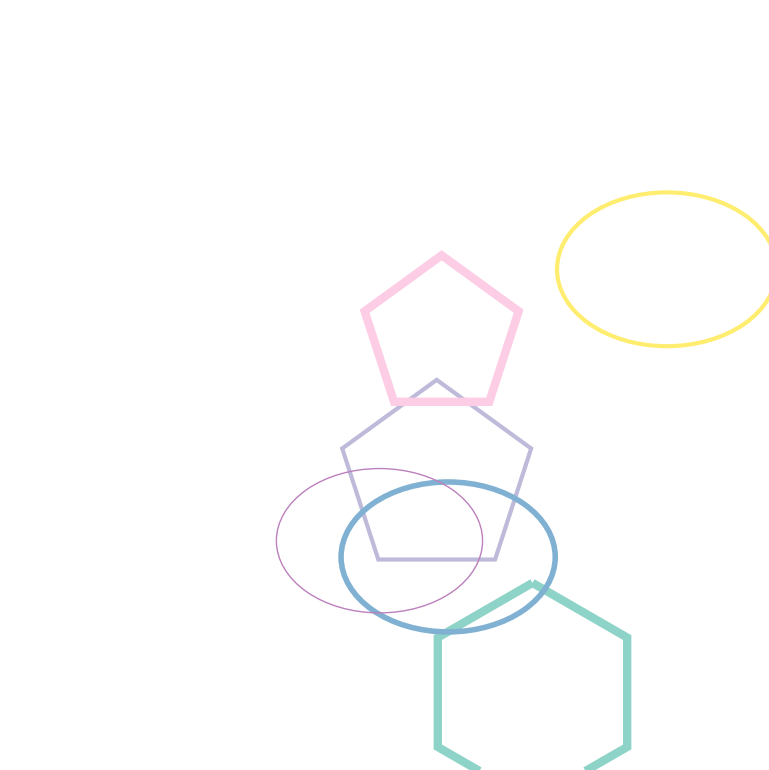[{"shape": "hexagon", "thickness": 3, "radius": 0.71, "center": [0.692, 0.101]}, {"shape": "pentagon", "thickness": 1.5, "radius": 0.64, "center": [0.567, 0.378]}, {"shape": "oval", "thickness": 2, "radius": 0.7, "center": [0.582, 0.277]}, {"shape": "pentagon", "thickness": 3, "radius": 0.53, "center": [0.574, 0.563]}, {"shape": "oval", "thickness": 0.5, "radius": 0.67, "center": [0.493, 0.298]}, {"shape": "oval", "thickness": 1.5, "radius": 0.71, "center": [0.866, 0.65]}]